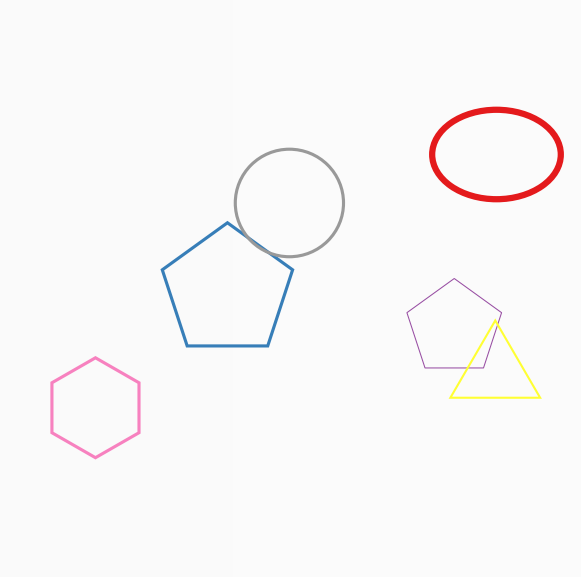[{"shape": "oval", "thickness": 3, "radius": 0.55, "center": [0.854, 0.732]}, {"shape": "pentagon", "thickness": 1.5, "radius": 0.59, "center": [0.391, 0.495]}, {"shape": "pentagon", "thickness": 0.5, "radius": 0.43, "center": [0.782, 0.431]}, {"shape": "triangle", "thickness": 1, "radius": 0.45, "center": [0.852, 0.355]}, {"shape": "hexagon", "thickness": 1.5, "radius": 0.43, "center": [0.164, 0.293]}, {"shape": "circle", "thickness": 1.5, "radius": 0.47, "center": [0.498, 0.648]}]